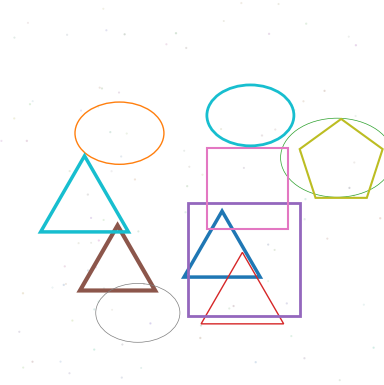[{"shape": "triangle", "thickness": 2.5, "radius": 0.57, "center": [0.577, 0.337]}, {"shape": "oval", "thickness": 1, "radius": 0.58, "center": [0.31, 0.654]}, {"shape": "oval", "thickness": 0.5, "radius": 0.73, "center": [0.875, 0.59]}, {"shape": "triangle", "thickness": 1, "radius": 0.62, "center": [0.63, 0.221]}, {"shape": "square", "thickness": 2, "radius": 0.73, "center": [0.634, 0.326]}, {"shape": "triangle", "thickness": 3, "radius": 0.56, "center": [0.305, 0.302]}, {"shape": "square", "thickness": 1.5, "radius": 0.53, "center": [0.644, 0.511]}, {"shape": "oval", "thickness": 0.5, "radius": 0.55, "center": [0.358, 0.187]}, {"shape": "pentagon", "thickness": 1.5, "radius": 0.57, "center": [0.886, 0.578]}, {"shape": "triangle", "thickness": 2.5, "radius": 0.66, "center": [0.22, 0.463]}, {"shape": "oval", "thickness": 2, "radius": 0.57, "center": [0.65, 0.7]}]